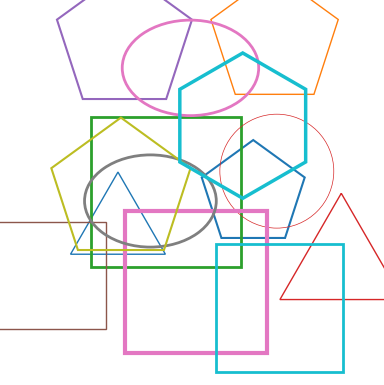[{"shape": "pentagon", "thickness": 1.5, "radius": 0.7, "center": [0.658, 0.496]}, {"shape": "triangle", "thickness": 1, "radius": 0.71, "center": [0.306, 0.411]}, {"shape": "pentagon", "thickness": 1, "radius": 0.87, "center": [0.713, 0.896]}, {"shape": "square", "thickness": 2, "radius": 0.97, "center": [0.43, 0.5]}, {"shape": "circle", "thickness": 0.5, "radius": 0.74, "center": [0.719, 0.555]}, {"shape": "triangle", "thickness": 1, "radius": 0.92, "center": [0.886, 0.314]}, {"shape": "pentagon", "thickness": 1.5, "radius": 0.92, "center": [0.323, 0.892]}, {"shape": "square", "thickness": 1, "radius": 0.7, "center": [0.137, 0.284]}, {"shape": "square", "thickness": 3, "radius": 0.92, "center": [0.51, 0.268]}, {"shape": "oval", "thickness": 2, "radius": 0.89, "center": [0.495, 0.824]}, {"shape": "oval", "thickness": 2, "radius": 0.86, "center": [0.391, 0.478]}, {"shape": "pentagon", "thickness": 1.5, "radius": 0.95, "center": [0.314, 0.504]}, {"shape": "hexagon", "thickness": 2.5, "radius": 0.94, "center": [0.631, 0.674]}, {"shape": "square", "thickness": 2, "radius": 0.83, "center": [0.726, 0.2]}]